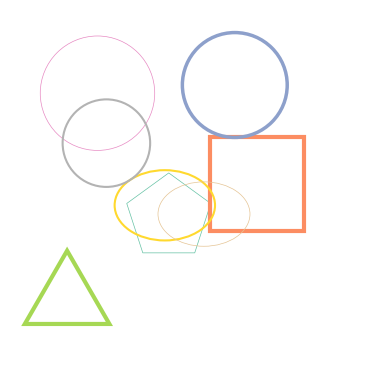[{"shape": "pentagon", "thickness": 0.5, "radius": 0.57, "center": [0.438, 0.436]}, {"shape": "square", "thickness": 3, "radius": 0.61, "center": [0.668, 0.522]}, {"shape": "circle", "thickness": 2.5, "radius": 0.68, "center": [0.61, 0.779]}, {"shape": "circle", "thickness": 0.5, "radius": 0.74, "center": [0.253, 0.758]}, {"shape": "triangle", "thickness": 3, "radius": 0.63, "center": [0.174, 0.222]}, {"shape": "oval", "thickness": 1.5, "radius": 0.65, "center": [0.428, 0.467]}, {"shape": "oval", "thickness": 0.5, "radius": 0.6, "center": [0.53, 0.444]}, {"shape": "circle", "thickness": 1.5, "radius": 0.57, "center": [0.276, 0.628]}]